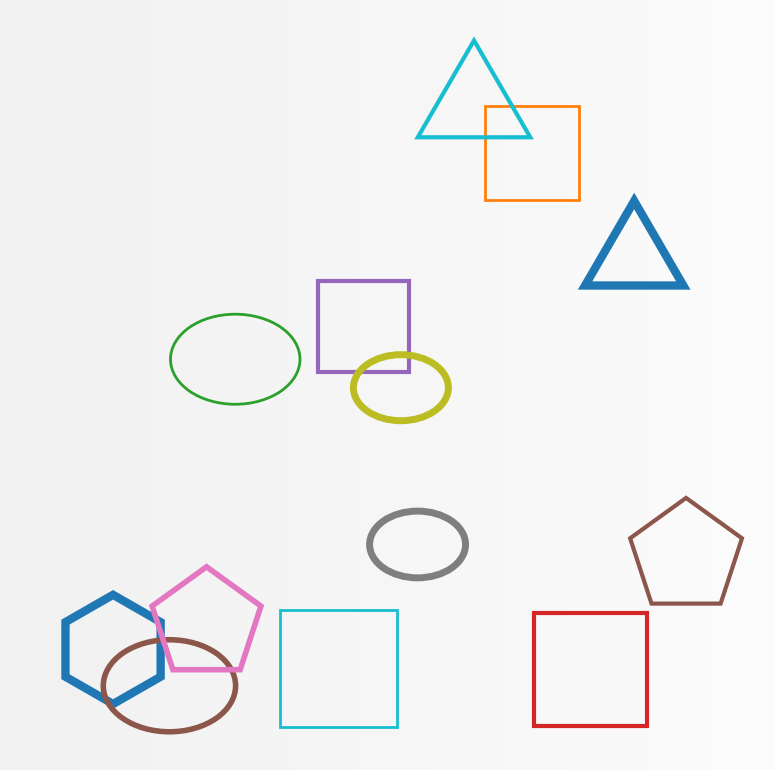[{"shape": "triangle", "thickness": 3, "radius": 0.37, "center": [0.818, 0.666]}, {"shape": "hexagon", "thickness": 3, "radius": 0.35, "center": [0.146, 0.157]}, {"shape": "square", "thickness": 1, "radius": 0.3, "center": [0.687, 0.801]}, {"shape": "oval", "thickness": 1, "radius": 0.42, "center": [0.304, 0.533]}, {"shape": "square", "thickness": 1.5, "radius": 0.37, "center": [0.762, 0.13]}, {"shape": "square", "thickness": 1.5, "radius": 0.3, "center": [0.469, 0.576]}, {"shape": "pentagon", "thickness": 1.5, "radius": 0.38, "center": [0.885, 0.277]}, {"shape": "oval", "thickness": 2, "radius": 0.43, "center": [0.219, 0.109]}, {"shape": "pentagon", "thickness": 2, "radius": 0.37, "center": [0.266, 0.19]}, {"shape": "oval", "thickness": 2.5, "radius": 0.31, "center": [0.539, 0.293]}, {"shape": "oval", "thickness": 2.5, "radius": 0.31, "center": [0.517, 0.497]}, {"shape": "square", "thickness": 1, "radius": 0.38, "center": [0.437, 0.131]}, {"shape": "triangle", "thickness": 1.5, "radius": 0.42, "center": [0.612, 0.864]}]